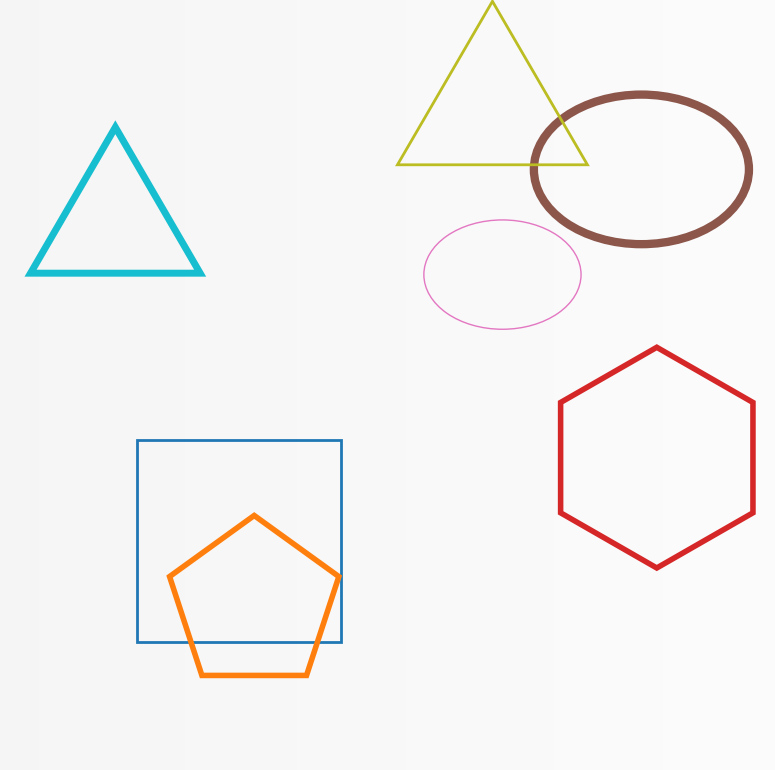[{"shape": "square", "thickness": 1, "radius": 0.66, "center": [0.309, 0.297]}, {"shape": "pentagon", "thickness": 2, "radius": 0.57, "center": [0.328, 0.216]}, {"shape": "hexagon", "thickness": 2, "radius": 0.72, "center": [0.847, 0.406]}, {"shape": "oval", "thickness": 3, "radius": 0.69, "center": [0.828, 0.78]}, {"shape": "oval", "thickness": 0.5, "radius": 0.51, "center": [0.648, 0.643]}, {"shape": "triangle", "thickness": 1, "radius": 0.71, "center": [0.635, 0.857]}, {"shape": "triangle", "thickness": 2.5, "radius": 0.63, "center": [0.149, 0.708]}]